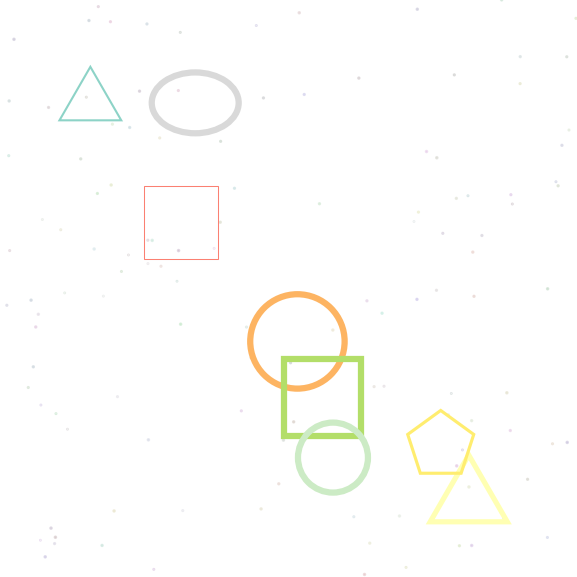[{"shape": "triangle", "thickness": 1, "radius": 0.31, "center": [0.156, 0.822]}, {"shape": "triangle", "thickness": 2.5, "radius": 0.39, "center": [0.812, 0.134]}, {"shape": "square", "thickness": 0.5, "radius": 0.32, "center": [0.313, 0.614]}, {"shape": "circle", "thickness": 3, "radius": 0.41, "center": [0.515, 0.408]}, {"shape": "square", "thickness": 3, "radius": 0.33, "center": [0.558, 0.311]}, {"shape": "oval", "thickness": 3, "radius": 0.38, "center": [0.338, 0.821]}, {"shape": "circle", "thickness": 3, "radius": 0.3, "center": [0.577, 0.207]}, {"shape": "pentagon", "thickness": 1.5, "radius": 0.3, "center": [0.763, 0.228]}]